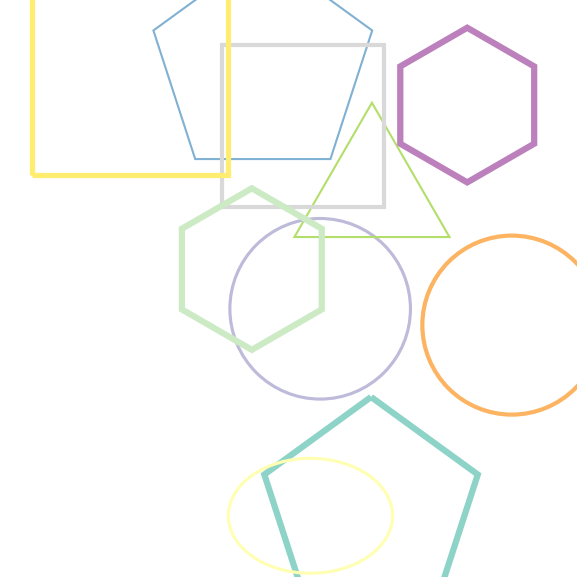[{"shape": "pentagon", "thickness": 3, "radius": 0.97, "center": [0.643, 0.117]}, {"shape": "oval", "thickness": 1.5, "radius": 0.71, "center": [0.538, 0.106]}, {"shape": "circle", "thickness": 1.5, "radius": 0.78, "center": [0.554, 0.464]}, {"shape": "pentagon", "thickness": 1, "radius": 1.0, "center": [0.455, 0.885]}, {"shape": "circle", "thickness": 2, "radius": 0.77, "center": [0.886, 0.436]}, {"shape": "triangle", "thickness": 1, "radius": 0.78, "center": [0.644, 0.666]}, {"shape": "square", "thickness": 2, "radius": 0.7, "center": [0.525, 0.781]}, {"shape": "hexagon", "thickness": 3, "radius": 0.67, "center": [0.809, 0.817]}, {"shape": "hexagon", "thickness": 3, "radius": 0.7, "center": [0.436, 0.533]}, {"shape": "square", "thickness": 2.5, "radius": 0.85, "center": [0.225, 0.866]}]